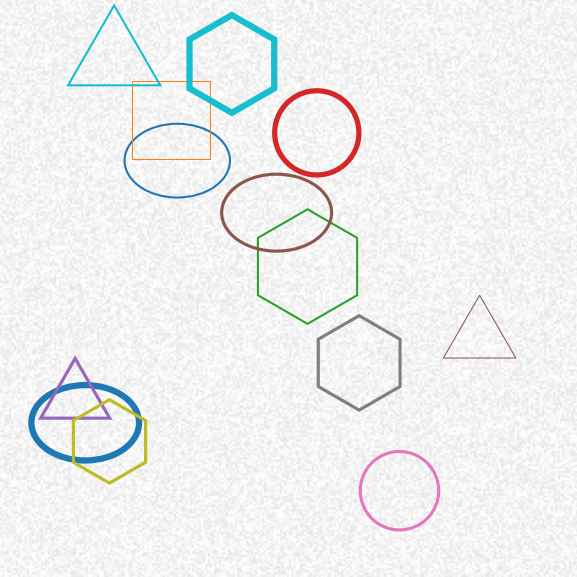[{"shape": "oval", "thickness": 1, "radius": 0.46, "center": [0.307, 0.721]}, {"shape": "oval", "thickness": 3, "radius": 0.47, "center": [0.148, 0.267]}, {"shape": "square", "thickness": 0.5, "radius": 0.34, "center": [0.295, 0.791]}, {"shape": "hexagon", "thickness": 1, "radius": 0.5, "center": [0.533, 0.538]}, {"shape": "circle", "thickness": 2.5, "radius": 0.36, "center": [0.549, 0.769]}, {"shape": "triangle", "thickness": 1.5, "radius": 0.35, "center": [0.13, 0.31]}, {"shape": "triangle", "thickness": 0.5, "radius": 0.36, "center": [0.831, 0.415]}, {"shape": "oval", "thickness": 1.5, "radius": 0.48, "center": [0.479, 0.631]}, {"shape": "circle", "thickness": 1.5, "radius": 0.34, "center": [0.692, 0.149]}, {"shape": "hexagon", "thickness": 1.5, "radius": 0.41, "center": [0.622, 0.371]}, {"shape": "hexagon", "thickness": 1.5, "radius": 0.36, "center": [0.19, 0.235]}, {"shape": "hexagon", "thickness": 3, "radius": 0.42, "center": [0.401, 0.888]}, {"shape": "triangle", "thickness": 1, "radius": 0.46, "center": [0.198, 0.898]}]